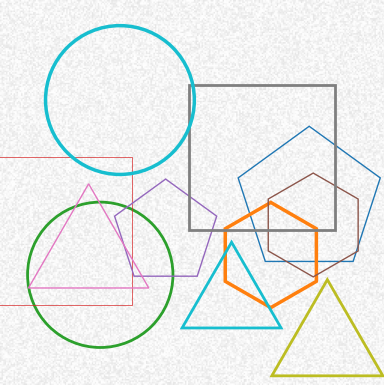[{"shape": "pentagon", "thickness": 1, "radius": 0.97, "center": [0.803, 0.478]}, {"shape": "hexagon", "thickness": 2.5, "radius": 0.68, "center": [0.703, 0.338]}, {"shape": "circle", "thickness": 2, "radius": 0.94, "center": [0.26, 0.286]}, {"shape": "square", "thickness": 0.5, "radius": 0.96, "center": [0.151, 0.4]}, {"shape": "pentagon", "thickness": 1, "radius": 0.7, "center": [0.43, 0.395]}, {"shape": "hexagon", "thickness": 1, "radius": 0.67, "center": [0.814, 0.416]}, {"shape": "triangle", "thickness": 1, "radius": 0.9, "center": [0.23, 0.342]}, {"shape": "square", "thickness": 2, "radius": 0.94, "center": [0.68, 0.592]}, {"shape": "triangle", "thickness": 2, "radius": 0.83, "center": [0.85, 0.107]}, {"shape": "triangle", "thickness": 2, "radius": 0.74, "center": [0.602, 0.222]}, {"shape": "circle", "thickness": 2.5, "radius": 0.97, "center": [0.312, 0.74]}]